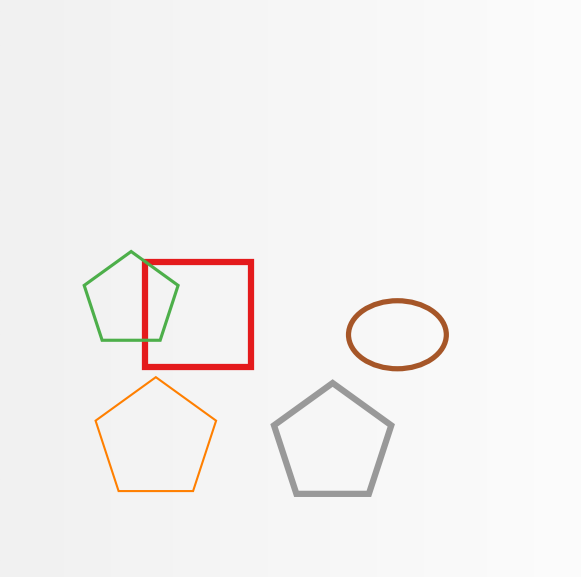[{"shape": "square", "thickness": 3, "radius": 0.45, "center": [0.34, 0.455]}, {"shape": "pentagon", "thickness": 1.5, "radius": 0.42, "center": [0.226, 0.479]}, {"shape": "pentagon", "thickness": 1, "radius": 0.55, "center": [0.268, 0.237]}, {"shape": "oval", "thickness": 2.5, "radius": 0.42, "center": [0.684, 0.419]}, {"shape": "pentagon", "thickness": 3, "radius": 0.53, "center": [0.572, 0.23]}]